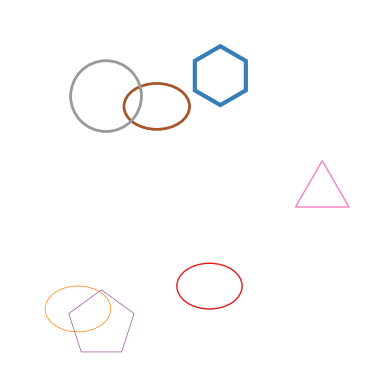[{"shape": "oval", "thickness": 1, "radius": 0.42, "center": [0.544, 0.257]}, {"shape": "hexagon", "thickness": 3, "radius": 0.38, "center": [0.572, 0.804]}, {"shape": "pentagon", "thickness": 0.5, "radius": 0.45, "center": [0.263, 0.158]}, {"shape": "oval", "thickness": 0.5, "radius": 0.43, "center": [0.202, 0.197]}, {"shape": "oval", "thickness": 2, "radius": 0.43, "center": [0.407, 0.724]}, {"shape": "triangle", "thickness": 1, "radius": 0.4, "center": [0.837, 0.502]}, {"shape": "circle", "thickness": 2, "radius": 0.46, "center": [0.275, 0.75]}]